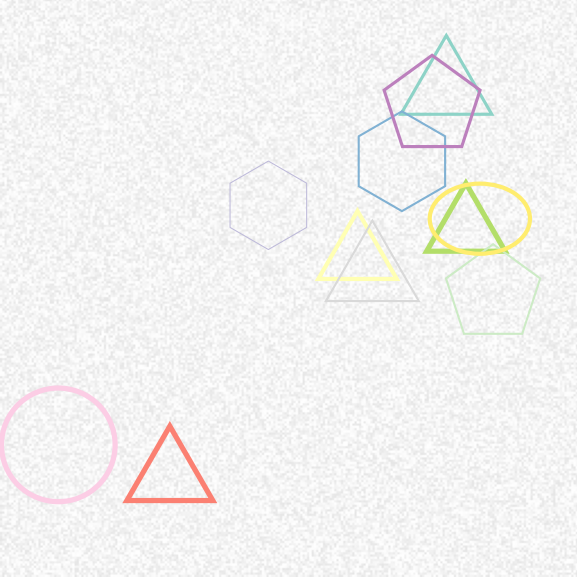[{"shape": "triangle", "thickness": 1.5, "radius": 0.45, "center": [0.773, 0.847]}, {"shape": "triangle", "thickness": 2, "radius": 0.39, "center": [0.619, 0.555]}, {"shape": "hexagon", "thickness": 0.5, "radius": 0.38, "center": [0.465, 0.644]}, {"shape": "triangle", "thickness": 2.5, "radius": 0.43, "center": [0.294, 0.175]}, {"shape": "hexagon", "thickness": 1, "radius": 0.43, "center": [0.696, 0.72]}, {"shape": "triangle", "thickness": 2.5, "radius": 0.39, "center": [0.807, 0.603]}, {"shape": "circle", "thickness": 2.5, "radius": 0.49, "center": [0.101, 0.229]}, {"shape": "triangle", "thickness": 1, "radius": 0.46, "center": [0.645, 0.524]}, {"shape": "pentagon", "thickness": 1.5, "radius": 0.44, "center": [0.748, 0.816]}, {"shape": "pentagon", "thickness": 1, "radius": 0.43, "center": [0.854, 0.49]}, {"shape": "oval", "thickness": 2, "radius": 0.43, "center": [0.831, 0.62]}]